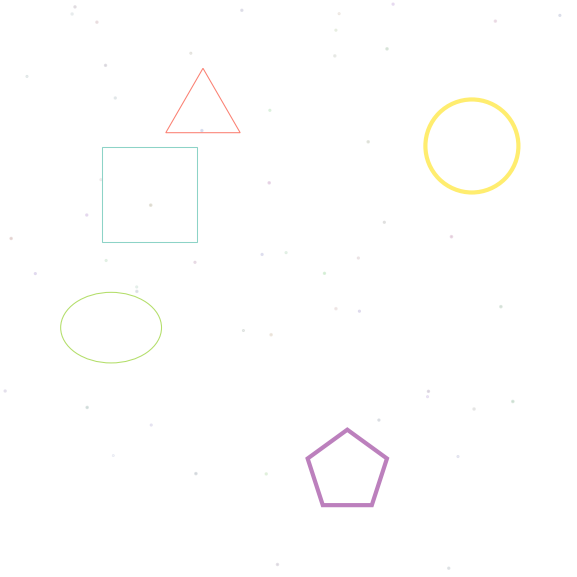[{"shape": "square", "thickness": 0.5, "radius": 0.41, "center": [0.259, 0.663]}, {"shape": "triangle", "thickness": 0.5, "radius": 0.37, "center": [0.351, 0.807]}, {"shape": "oval", "thickness": 0.5, "radius": 0.44, "center": [0.192, 0.432]}, {"shape": "pentagon", "thickness": 2, "radius": 0.36, "center": [0.601, 0.183]}, {"shape": "circle", "thickness": 2, "radius": 0.4, "center": [0.817, 0.746]}]